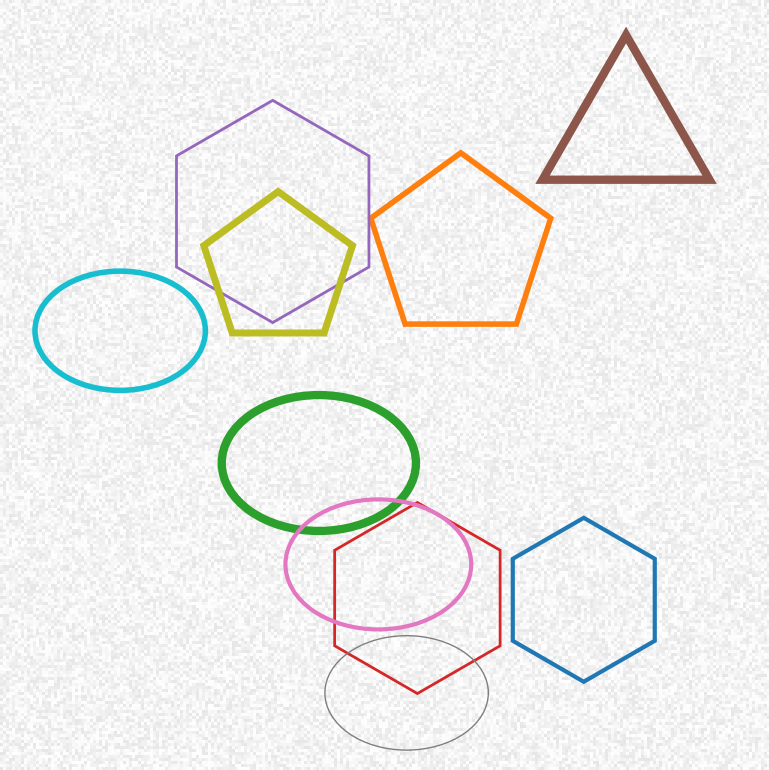[{"shape": "hexagon", "thickness": 1.5, "radius": 0.53, "center": [0.758, 0.221]}, {"shape": "pentagon", "thickness": 2, "radius": 0.61, "center": [0.598, 0.679]}, {"shape": "oval", "thickness": 3, "radius": 0.63, "center": [0.414, 0.399]}, {"shape": "hexagon", "thickness": 1, "radius": 0.62, "center": [0.542, 0.223]}, {"shape": "hexagon", "thickness": 1, "radius": 0.72, "center": [0.354, 0.725]}, {"shape": "triangle", "thickness": 3, "radius": 0.63, "center": [0.813, 0.829]}, {"shape": "oval", "thickness": 1.5, "radius": 0.6, "center": [0.491, 0.267]}, {"shape": "oval", "thickness": 0.5, "radius": 0.53, "center": [0.528, 0.1]}, {"shape": "pentagon", "thickness": 2.5, "radius": 0.51, "center": [0.361, 0.65]}, {"shape": "oval", "thickness": 2, "radius": 0.55, "center": [0.156, 0.57]}]